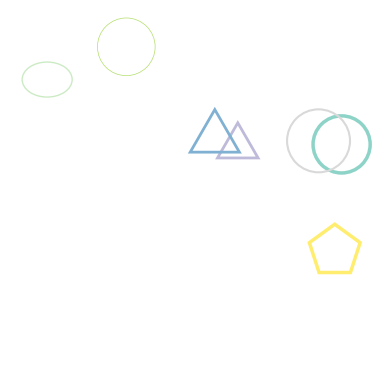[{"shape": "circle", "thickness": 2.5, "radius": 0.37, "center": [0.887, 0.625]}, {"shape": "triangle", "thickness": 2, "radius": 0.3, "center": [0.618, 0.62]}, {"shape": "triangle", "thickness": 2, "radius": 0.37, "center": [0.558, 0.642]}, {"shape": "circle", "thickness": 0.5, "radius": 0.37, "center": [0.328, 0.878]}, {"shape": "circle", "thickness": 1.5, "radius": 0.41, "center": [0.827, 0.634]}, {"shape": "oval", "thickness": 1, "radius": 0.32, "center": [0.122, 0.793]}, {"shape": "pentagon", "thickness": 2.5, "radius": 0.35, "center": [0.869, 0.348]}]